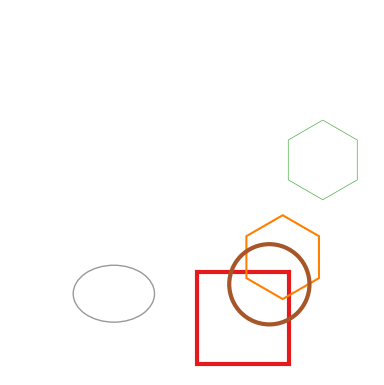[{"shape": "square", "thickness": 3, "radius": 0.6, "center": [0.63, 0.173]}, {"shape": "hexagon", "thickness": 0.5, "radius": 0.52, "center": [0.838, 0.585]}, {"shape": "hexagon", "thickness": 1.5, "radius": 0.54, "center": [0.734, 0.332]}, {"shape": "circle", "thickness": 3, "radius": 0.52, "center": [0.7, 0.262]}, {"shape": "oval", "thickness": 1, "radius": 0.53, "center": [0.296, 0.237]}]